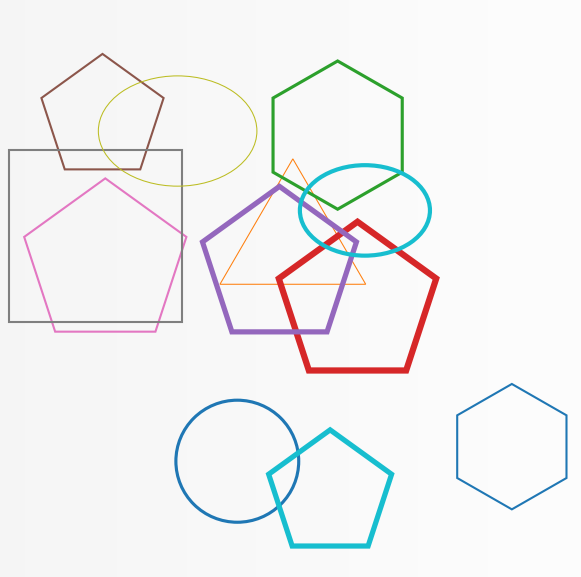[{"shape": "hexagon", "thickness": 1, "radius": 0.54, "center": [0.881, 0.226]}, {"shape": "circle", "thickness": 1.5, "radius": 0.53, "center": [0.408, 0.2]}, {"shape": "triangle", "thickness": 0.5, "radius": 0.72, "center": [0.504, 0.579]}, {"shape": "hexagon", "thickness": 1.5, "radius": 0.64, "center": [0.581, 0.765]}, {"shape": "pentagon", "thickness": 3, "radius": 0.71, "center": [0.615, 0.473]}, {"shape": "pentagon", "thickness": 2.5, "radius": 0.7, "center": [0.481, 0.537]}, {"shape": "pentagon", "thickness": 1, "radius": 0.55, "center": [0.176, 0.795]}, {"shape": "pentagon", "thickness": 1, "radius": 0.73, "center": [0.181, 0.544]}, {"shape": "square", "thickness": 1, "radius": 0.74, "center": [0.164, 0.59]}, {"shape": "oval", "thickness": 0.5, "radius": 0.68, "center": [0.306, 0.772]}, {"shape": "pentagon", "thickness": 2.5, "radius": 0.56, "center": [0.568, 0.144]}, {"shape": "oval", "thickness": 2, "radius": 0.56, "center": [0.628, 0.635]}]